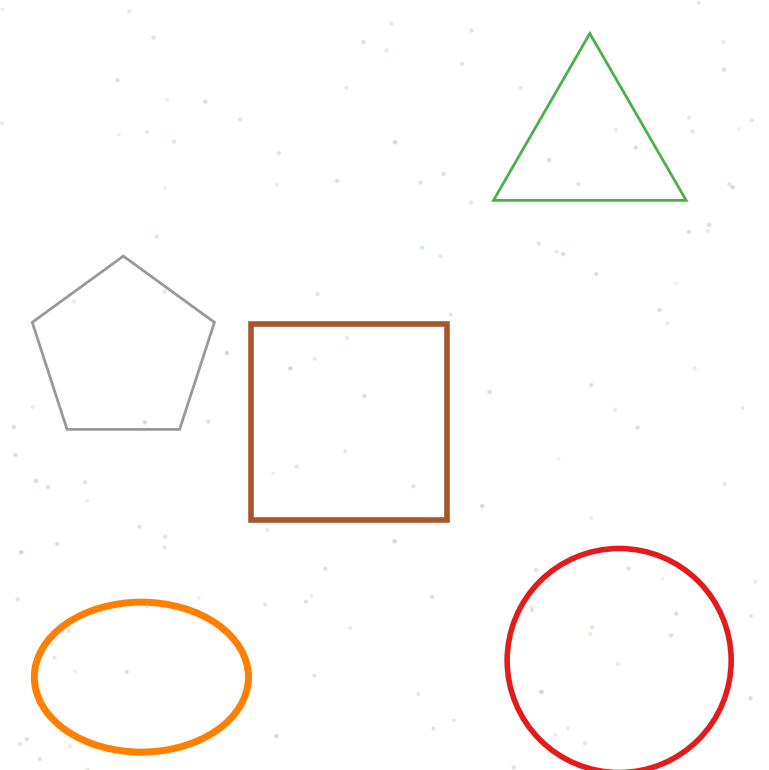[{"shape": "circle", "thickness": 2, "radius": 0.73, "center": [0.804, 0.142]}, {"shape": "triangle", "thickness": 1, "radius": 0.72, "center": [0.766, 0.812]}, {"shape": "oval", "thickness": 2.5, "radius": 0.7, "center": [0.184, 0.121]}, {"shape": "square", "thickness": 2, "radius": 0.64, "center": [0.453, 0.452]}, {"shape": "pentagon", "thickness": 1, "radius": 0.62, "center": [0.16, 0.543]}]